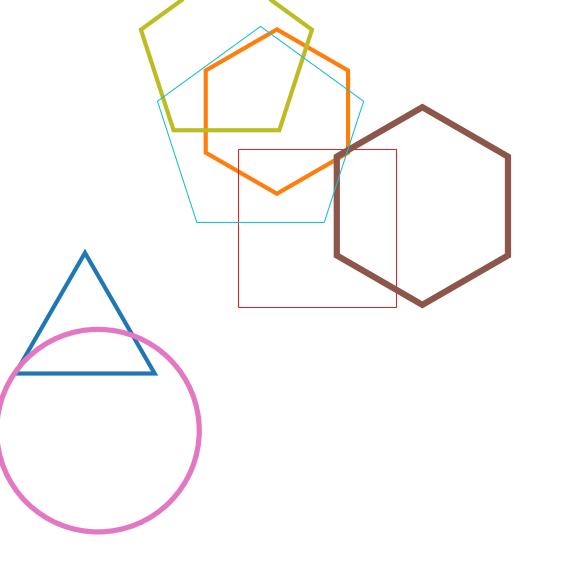[{"shape": "triangle", "thickness": 2, "radius": 0.7, "center": [0.147, 0.422]}, {"shape": "hexagon", "thickness": 2, "radius": 0.71, "center": [0.479, 0.806]}, {"shape": "square", "thickness": 0.5, "radius": 0.68, "center": [0.549, 0.604]}, {"shape": "hexagon", "thickness": 3, "radius": 0.86, "center": [0.731, 0.642]}, {"shape": "circle", "thickness": 2.5, "radius": 0.88, "center": [0.17, 0.253]}, {"shape": "pentagon", "thickness": 2, "radius": 0.78, "center": [0.392, 0.9]}, {"shape": "pentagon", "thickness": 0.5, "radius": 0.94, "center": [0.451, 0.766]}]